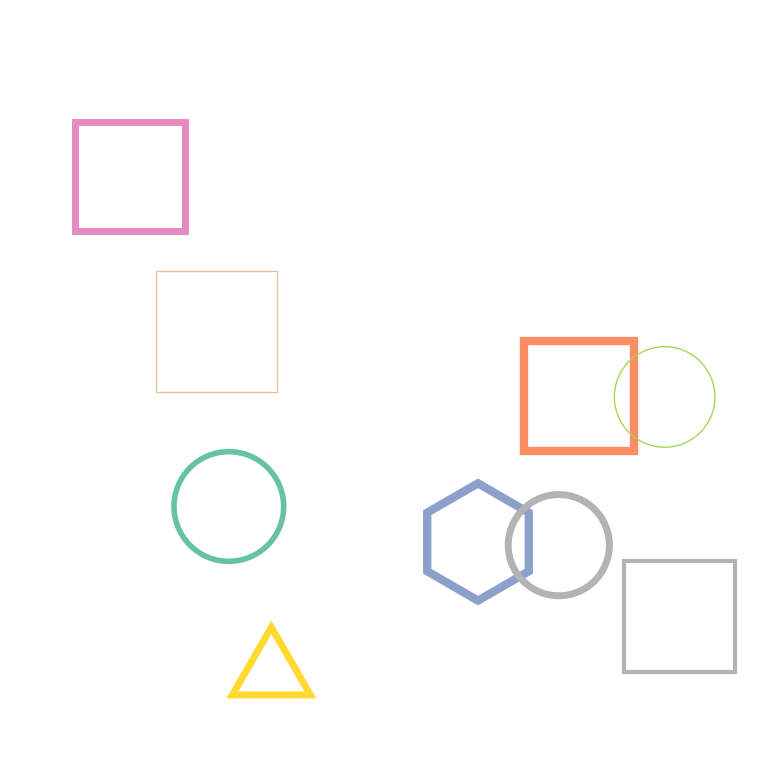[{"shape": "circle", "thickness": 2, "radius": 0.36, "center": [0.297, 0.342]}, {"shape": "square", "thickness": 3, "radius": 0.36, "center": [0.752, 0.486]}, {"shape": "hexagon", "thickness": 3, "radius": 0.38, "center": [0.621, 0.296]}, {"shape": "square", "thickness": 2.5, "radius": 0.36, "center": [0.169, 0.771]}, {"shape": "circle", "thickness": 0.5, "radius": 0.33, "center": [0.863, 0.484]}, {"shape": "triangle", "thickness": 2.5, "radius": 0.29, "center": [0.352, 0.127]}, {"shape": "square", "thickness": 0.5, "radius": 0.39, "center": [0.282, 0.57]}, {"shape": "square", "thickness": 1.5, "radius": 0.36, "center": [0.883, 0.2]}, {"shape": "circle", "thickness": 2.5, "radius": 0.33, "center": [0.726, 0.292]}]